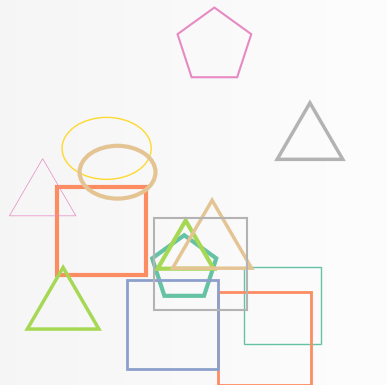[{"shape": "pentagon", "thickness": 3, "radius": 0.44, "center": [0.475, 0.302]}, {"shape": "square", "thickness": 1, "radius": 0.5, "center": [0.729, 0.206]}, {"shape": "square", "thickness": 2, "radius": 0.6, "center": [0.682, 0.121]}, {"shape": "square", "thickness": 3, "radius": 0.57, "center": [0.261, 0.401]}, {"shape": "square", "thickness": 2, "radius": 0.58, "center": [0.445, 0.157]}, {"shape": "triangle", "thickness": 0.5, "radius": 0.5, "center": [0.11, 0.489]}, {"shape": "pentagon", "thickness": 1.5, "radius": 0.5, "center": [0.553, 0.88]}, {"shape": "triangle", "thickness": 3, "radius": 0.42, "center": [0.479, 0.344]}, {"shape": "triangle", "thickness": 2.5, "radius": 0.53, "center": [0.163, 0.199]}, {"shape": "oval", "thickness": 1, "radius": 0.58, "center": [0.275, 0.615]}, {"shape": "oval", "thickness": 3, "radius": 0.49, "center": [0.303, 0.553]}, {"shape": "triangle", "thickness": 2.5, "radius": 0.59, "center": [0.547, 0.362]}, {"shape": "triangle", "thickness": 2.5, "radius": 0.49, "center": [0.8, 0.635]}, {"shape": "square", "thickness": 1.5, "radius": 0.6, "center": [0.518, 0.313]}]